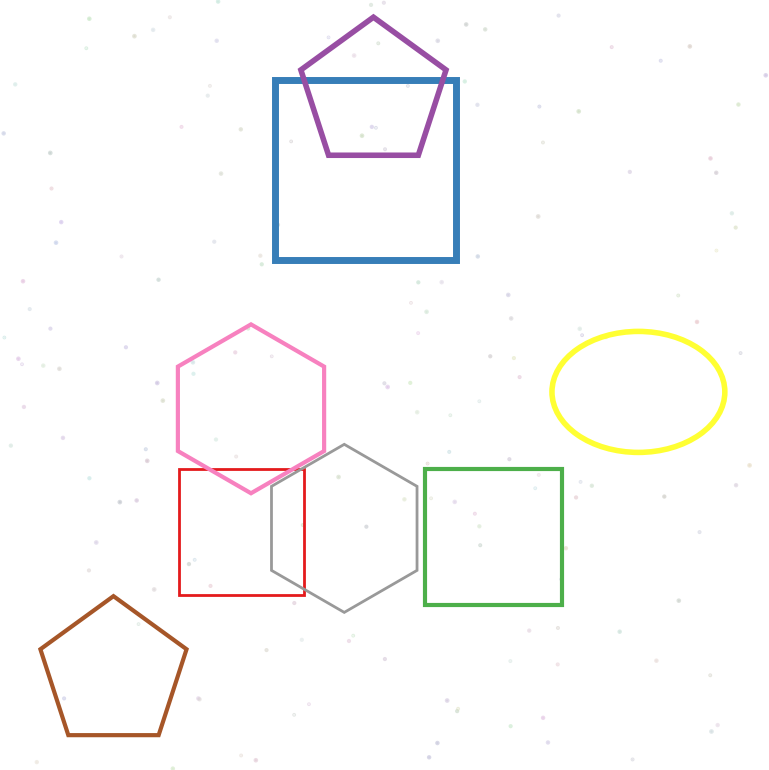[{"shape": "square", "thickness": 1, "radius": 0.41, "center": [0.314, 0.309]}, {"shape": "square", "thickness": 2.5, "radius": 0.59, "center": [0.475, 0.779]}, {"shape": "square", "thickness": 1.5, "radius": 0.44, "center": [0.641, 0.302]}, {"shape": "pentagon", "thickness": 2, "radius": 0.5, "center": [0.485, 0.879]}, {"shape": "oval", "thickness": 2, "radius": 0.56, "center": [0.829, 0.491]}, {"shape": "pentagon", "thickness": 1.5, "radius": 0.5, "center": [0.147, 0.126]}, {"shape": "hexagon", "thickness": 1.5, "radius": 0.55, "center": [0.326, 0.469]}, {"shape": "hexagon", "thickness": 1, "radius": 0.55, "center": [0.447, 0.314]}]